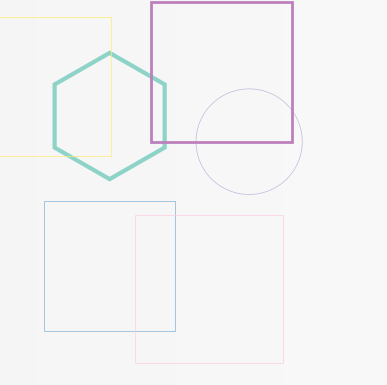[{"shape": "hexagon", "thickness": 3, "radius": 0.82, "center": [0.283, 0.699]}, {"shape": "circle", "thickness": 0.5, "radius": 0.69, "center": [0.643, 0.632]}, {"shape": "square", "thickness": 0.5, "radius": 0.84, "center": [0.281, 0.309]}, {"shape": "square", "thickness": 0.5, "radius": 0.96, "center": [0.539, 0.249]}, {"shape": "square", "thickness": 2, "radius": 0.91, "center": [0.572, 0.813]}, {"shape": "square", "thickness": 0.5, "radius": 0.9, "center": [0.105, 0.776]}]